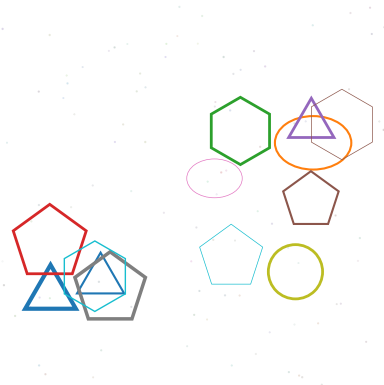[{"shape": "triangle", "thickness": 3, "radius": 0.38, "center": [0.131, 0.236]}, {"shape": "triangle", "thickness": 1.5, "radius": 0.35, "center": [0.261, 0.273]}, {"shape": "oval", "thickness": 1.5, "radius": 0.5, "center": [0.813, 0.629]}, {"shape": "hexagon", "thickness": 2, "radius": 0.44, "center": [0.624, 0.66]}, {"shape": "pentagon", "thickness": 2, "radius": 0.5, "center": [0.129, 0.37]}, {"shape": "triangle", "thickness": 2, "radius": 0.34, "center": [0.809, 0.677]}, {"shape": "pentagon", "thickness": 1.5, "radius": 0.38, "center": [0.808, 0.48]}, {"shape": "hexagon", "thickness": 0.5, "radius": 0.46, "center": [0.888, 0.677]}, {"shape": "oval", "thickness": 0.5, "radius": 0.36, "center": [0.557, 0.537]}, {"shape": "pentagon", "thickness": 2.5, "radius": 0.48, "center": [0.286, 0.25]}, {"shape": "circle", "thickness": 2, "radius": 0.35, "center": [0.767, 0.294]}, {"shape": "hexagon", "thickness": 1, "radius": 0.46, "center": [0.246, 0.283]}, {"shape": "pentagon", "thickness": 0.5, "radius": 0.43, "center": [0.6, 0.332]}]